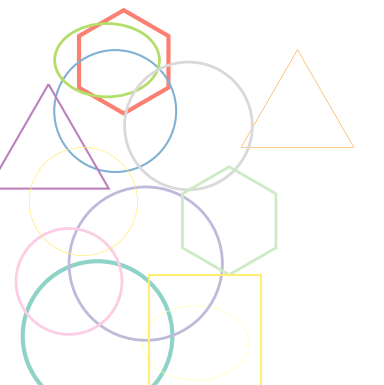[{"shape": "circle", "thickness": 3, "radius": 0.97, "center": [0.253, 0.127]}, {"shape": "oval", "thickness": 0.5, "radius": 0.69, "center": [0.508, 0.109]}, {"shape": "circle", "thickness": 2, "radius": 1.0, "center": [0.378, 0.315]}, {"shape": "hexagon", "thickness": 3, "radius": 0.67, "center": [0.321, 0.839]}, {"shape": "circle", "thickness": 1.5, "radius": 0.79, "center": [0.299, 0.712]}, {"shape": "triangle", "thickness": 0.5, "radius": 0.85, "center": [0.773, 0.702]}, {"shape": "oval", "thickness": 2, "radius": 0.68, "center": [0.278, 0.844]}, {"shape": "circle", "thickness": 2, "radius": 0.69, "center": [0.179, 0.269]}, {"shape": "circle", "thickness": 2, "radius": 0.83, "center": [0.489, 0.673]}, {"shape": "triangle", "thickness": 1.5, "radius": 0.9, "center": [0.126, 0.601]}, {"shape": "hexagon", "thickness": 2, "radius": 0.7, "center": [0.595, 0.427]}, {"shape": "circle", "thickness": 0.5, "radius": 0.7, "center": [0.217, 0.477]}, {"shape": "square", "thickness": 1.5, "radius": 0.73, "center": [0.533, 0.14]}]